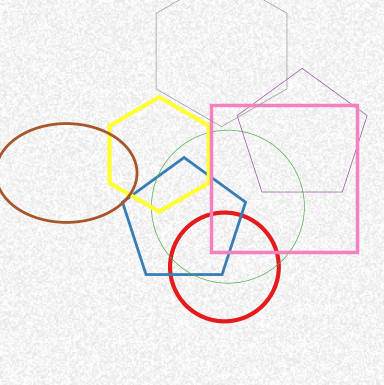[{"shape": "circle", "thickness": 3, "radius": 0.71, "center": [0.583, 0.307]}, {"shape": "pentagon", "thickness": 2, "radius": 0.84, "center": [0.478, 0.423]}, {"shape": "circle", "thickness": 0.5, "radius": 0.99, "center": [0.592, 0.463]}, {"shape": "pentagon", "thickness": 0.5, "radius": 0.89, "center": [0.785, 0.645]}, {"shape": "hexagon", "thickness": 3, "radius": 0.74, "center": [0.413, 0.599]}, {"shape": "oval", "thickness": 2, "radius": 0.92, "center": [0.173, 0.551]}, {"shape": "square", "thickness": 2.5, "radius": 0.95, "center": [0.738, 0.537]}, {"shape": "hexagon", "thickness": 0.5, "radius": 0.98, "center": [0.575, 0.867]}]